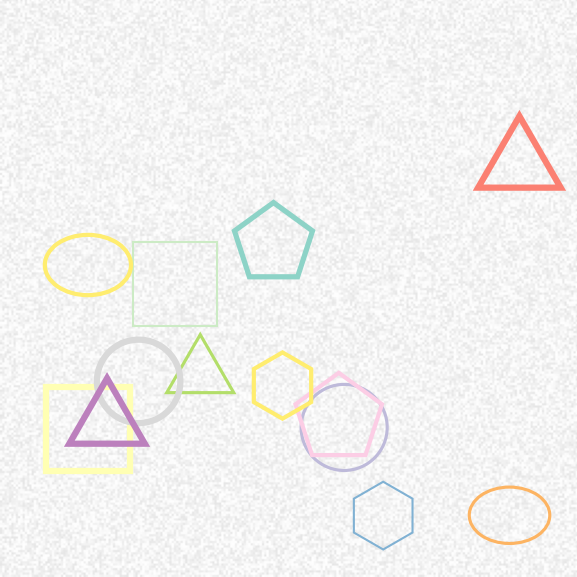[{"shape": "pentagon", "thickness": 2.5, "radius": 0.36, "center": [0.474, 0.577]}, {"shape": "square", "thickness": 3, "radius": 0.37, "center": [0.152, 0.256]}, {"shape": "circle", "thickness": 1.5, "radius": 0.37, "center": [0.596, 0.259]}, {"shape": "triangle", "thickness": 3, "radius": 0.41, "center": [0.899, 0.715]}, {"shape": "hexagon", "thickness": 1, "radius": 0.29, "center": [0.664, 0.106]}, {"shape": "oval", "thickness": 1.5, "radius": 0.35, "center": [0.882, 0.107]}, {"shape": "triangle", "thickness": 1.5, "radius": 0.34, "center": [0.347, 0.353]}, {"shape": "pentagon", "thickness": 2, "radius": 0.39, "center": [0.587, 0.275]}, {"shape": "circle", "thickness": 3, "radius": 0.36, "center": [0.24, 0.339]}, {"shape": "triangle", "thickness": 3, "radius": 0.38, "center": [0.185, 0.269]}, {"shape": "square", "thickness": 1, "radius": 0.36, "center": [0.303, 0.508]}, {"shape": "oval", "thickness": 2, "radius": 0.37, "center": [0.152, 0.54]}, {"shape": "hexagon", "thickness": 2, "radius": 0.29, "center": [0.489, 0.332]}]